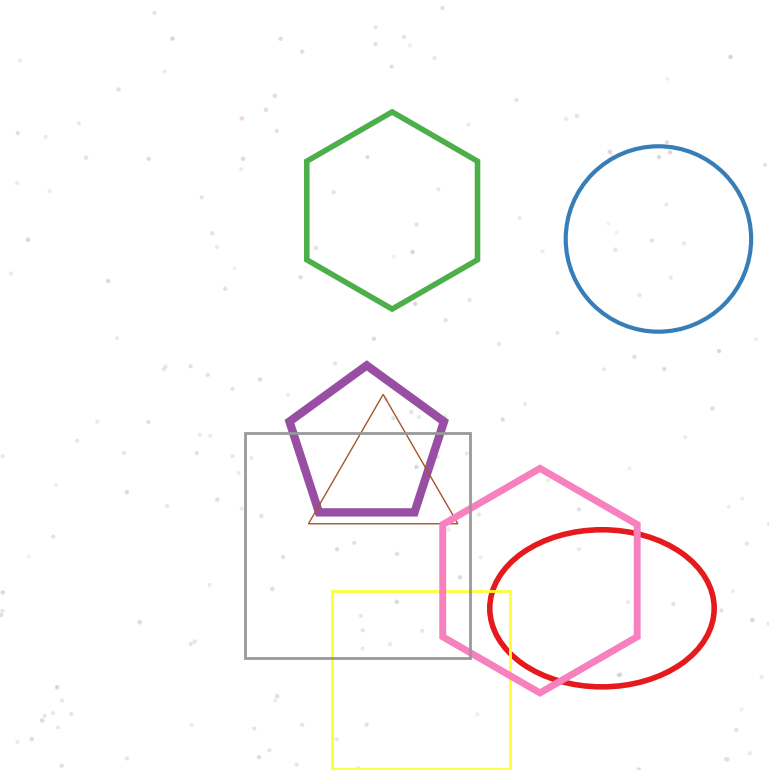[{"shape": "oval", "thickness": 2, "radius": 0.73, "center": [0.782, 0.21]}, {"shape": "circle", "thickness": 1.5, "radius": 0.6, "center": [0.855, 0.69]}, {"shape": "hexagon", "thickness": 2, "radius": 0.64, "center": [0.509, 0.727]}, {"shape": "pentagon", "thickness": 3, "radius": 0.53, "center": [0.476, 0.42]}, {"shape": "square", "thickness": 1, "radius": 0.58, "center": [0.547, 0.117]}, {"shape": "triangle", "thickness": 0.5, "radius": 0.56, "center": [0.498, 0.376]}, {"shape": "hexagon", "thickness": 2.5, "radius": 0.73, "center": [0.701, 0.246]}, {"shape": "square", "thickness": 1, "radius": 0.73, "center": [0.464, 0.292]}]